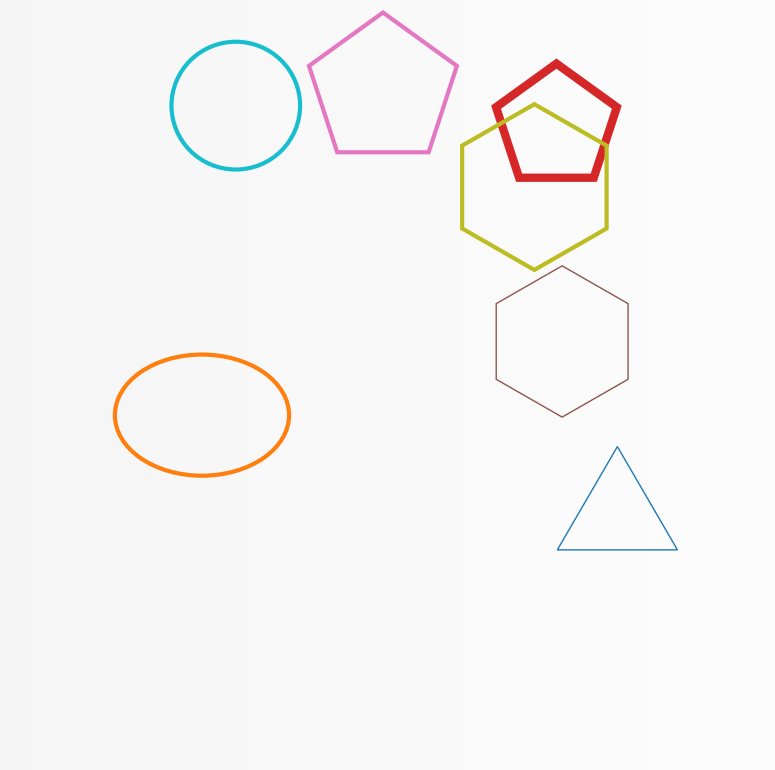[{"shape": "triangle", "thickness": 0.5, "radius": 0.45, "center": [0.797, 0.331]}, {"shape": "oval", "thickness": 1.5, "radius": 0.56, "center": [0.261, 0.461]}, {"shape": "pentagon", "thickness": 3, "radius": 0.41, "center": [0.718, 0.835]}, {"shape": "hexagon", "thickness": 0.5, "radius": 0.49, "center": [0.725, 0.557]}, {"shape": "pentagon", "thickness": 1.5, "radius": 0.5, "center": [0.494, 0.883]}, {"shape": "hexagon", "thickness": 1.5, "radius": 0.54, "center": [0.69, 0.757]}, {"shape": "circle", "thickness": 1.5, "radius": 0.41, "center": [0.304, 0.863]}]